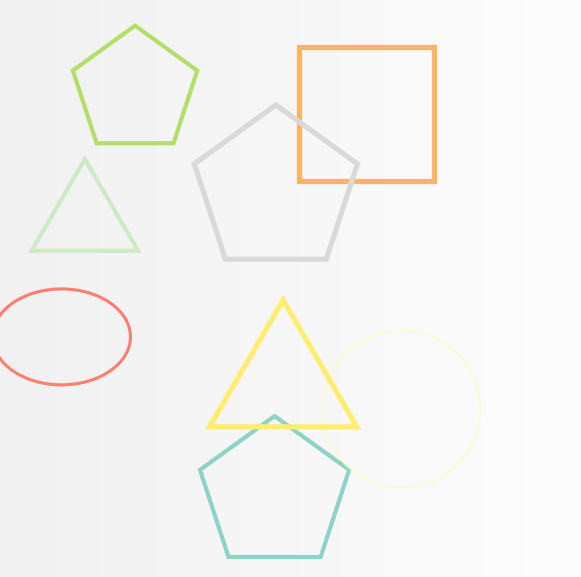[{"shape": "pentagon", "thickness": 2, "radius": 0.67, "center": [0.472, 0.144]}, {"shape": "circle", "thickness": 0.5, "radius": 0.68, "center": [0.69, 0.291]}, {"shape": "oval", "thickness": 1.5, "radius": 0.59, "center": [0.106, 0.416]}, {"shape": "square", "thickness": 2.5, "radius": 0.58, "center": [0.63, 0.801]}, {"shape": "pentagon", "thickness": 2, "radius": 0.56, "center": [0.232, 0.842]}, {"shape": "pentagon", "thickness": 2.5, "radius": 0.74, "center": [0.475, 0.67]}, {"shape": "triangle", "thickness": 2, "radius": 0.53, "center": [0.146, 0.618]}, {"shape": "triangle", "thickness": 2.5, "radius": 0.73, "center": [0.487, 0.333]}]